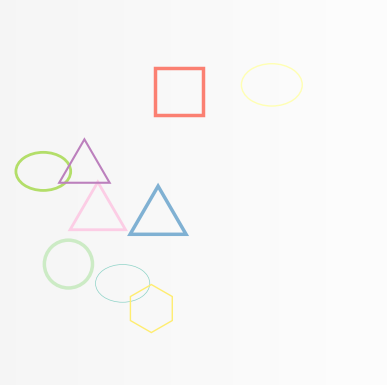[{"shape": "oval", "thickness": 0.5, "radius": 0.35, "center": [0.316, 0.264]}, {"shape": "oval", "thickness": 1, "radius": 0.39, "center": [0.701, 0.78]}, {"shape": "square", "thickness": 2.5, "radius": 0.31, "center": [0.463, 0.762]}, {"shape": "triangle", "thickness": 2.5, "radius": 0.42, "center": [0.408, 0.433]}, {"shape": "oval", "thickness": 2, "radius": 0.35, "center": [0.112, 0.555]}, {"shape": "triangle", "thickness": 2, "radius": 0.41, "center": [0.252, 0.445]}, {"shape": "triangle", "thickness": 1.5, "radius": 0.38, "center": [0.218, 0.563]}, {"shape": "circle", "thickness": 2.5, "radius": 0.31, "center": [0.177, 0.314]}, {"shape": "hexagon", "thickness": 1, "radius": 0.31, "center": [0.391, 0.199]}]